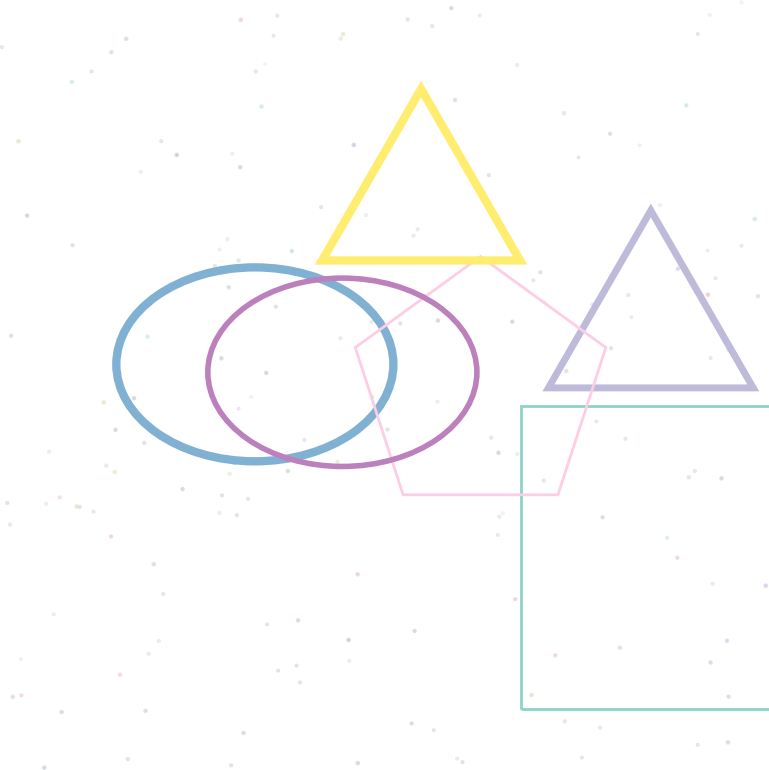[{"shape": "square", "thickness": 1, "radius": 0.98, "center": [0.873, 0.276]}, {"shape": "triangle", "thickness": 2.5, "radius": 0.77, "center": [0.845, 0.573]}, {"shape": "oval", "thickness": 3, "radius": 0.9, "center": [0.331, 0.527]}, {"shape": "pentagon", "thickness": 1, "radius": 0.86, "center": [0.624, 0.496]}, {"shape": "oval", "thickness": 2, "radius": 0.87, "center": [0.445, 0.517]}, {"shape": "triangle", "thickness": 3, "radius": 0.74, "center": [0.547, 0.736]}]